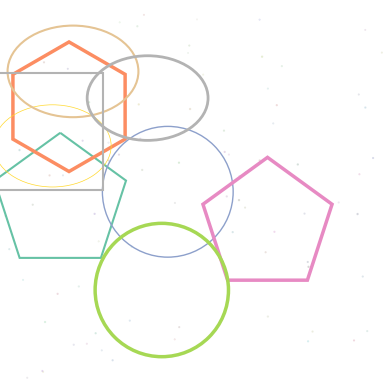[{"shape": "pentagon", "thickness": 1.5, "radius": 0.9, "center": [0.157, 0.475]}, {"shape": "hexagon", "thickness": 2.5, "radius": 0.84, "center": [0.179, 0.723]}, {"shape": "circle", "thickness": 1, "radius": 0.85, "center": [0.436, 0.502]}, {"shape": "pentagon", "thickness": 2.5, "radius": 0.88, "center": [0.695, 0.415]}, {"shape": "circle", "thickness": 2.5, "radius": 0.87, "center": [0.42, 0.247]}, {"shape": "oval", "thickness": 0.5, "radius": 0.76, "center": [0.136, 0.621]}, {"shape": "oval", "thickness": 1.5, "radius": 0.85, "center": [0.19, 0.815]}, {"shape": "square", "thickness": 1.5, "radius": 0.76, "center": [0.117, 0.659]}, {"shape": "oval", "thickness": 2, "radius": 0.78, "center": [0.383, 0.745]}]